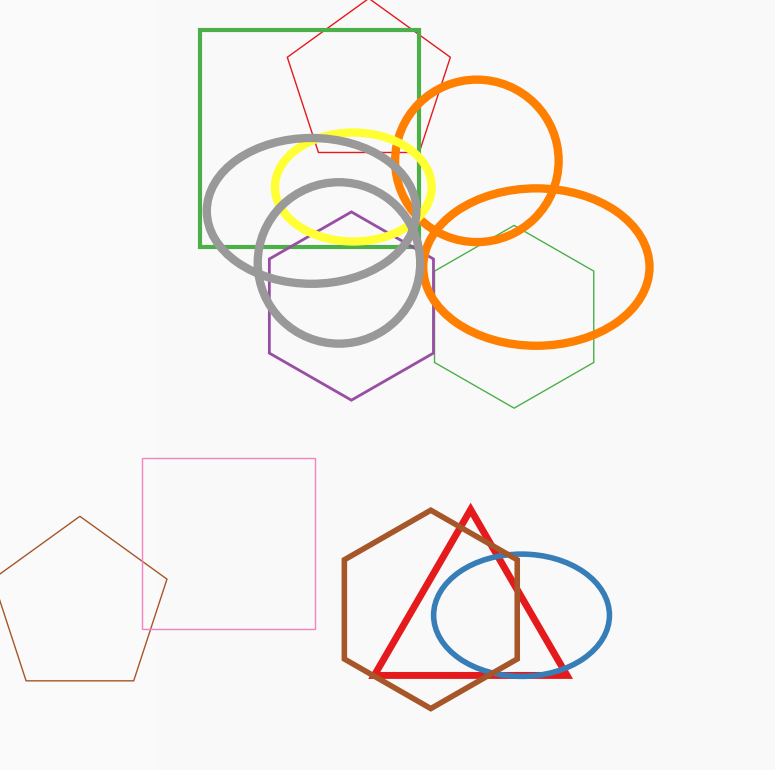[{"shape": "pentagon", "thickness": 0.5, "radius": 0.55, "center": [0.476, 0.891]}, {"shape": "triangle", "thickness": 2.5, "radius": 0.72, "center": [0.607, 0.195]}, {"shape": "oval", "thickness": 2, "radius": 0.57, "center": [0.673, 0.201]}, {"shape": "hexagon", "thickness": 0.5, "radius": 0.59, "center": [0.663, 0.589]}, {"shape": "square", "thickness": 1.5, "radius": 0.71, "center": [0.399, 0.82]}, {"shape": "hexagon", "thickness": 1, "radius": 0.61, "center": [0.453, 0.603]}, {"shape": "circle", "thickness": 3, "radius": 0.53, "center": [0.615, 0.791]}, {"shape": "oval", "thickness": 3, "radius": 0.73, "center": [0.692, 0.653]}, {"shape": "oval", "thickness": 3, "radius": 0.51, "center": [0.456, 0.757]}, {"shape": "hexagon", "thickness": 2, "radius": 0.64, "center": [0.556, 0.209]}, {"shape": "pentagon", "thickness": 0.5, "radius": 0.59, "center": [0.103, 0.211]}, {"shape": "square", "thickness": 0.5, "radius": 0.56, "center": [0.295, 0.294]}, {"shape": "circle", "thickness": 3, "radius": 0.52, "center": [0.437, 0.659]}, {"shape": "oval", "thickness": 3, "radius": 0.68, "center": [0.402, 0.726]}]